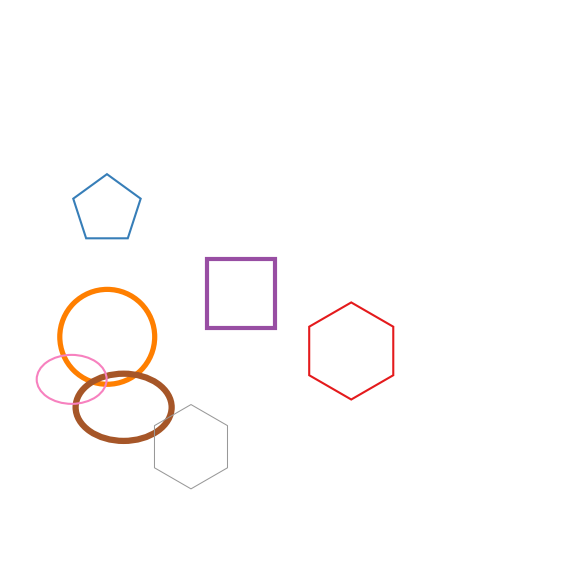[{"shape": "hexagon", "thickness": 1, "radius": 0.42, "center": [0.608, 0.391]}, {"shape": "pentagon", "thickness": 1, "radius": 0.31, "center": [0.185, 0.636]}, {"shape": "square", "thickness": 2, "radius": 0.3, "center": [0.417, 0.491]}, {"shape": "circle", "thickness": 2.5, "radius": 0.41, "center": [0.186, 0.416]}, {"shape": "oval", "thickness": 3, "radius": 0.42, "center": [0.214, 0.294]}, {"shape": "oval", "thickness": 1, "radius": 0.3, "center": [0.124, 0.342]}, {"shape": "hexagon", "thickness": 0.5, "radius": 0.36, "center": [0.331, 0.226]}]